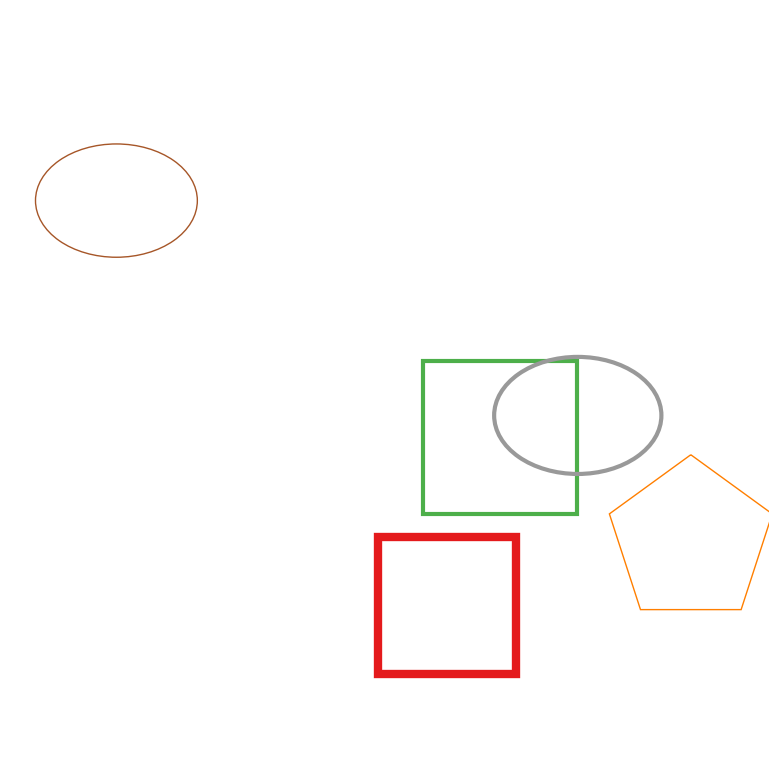[{"shape": "square", "thickness": 3, "radius": 0.45, "center": [0.58, 0.214]}, {"shape": "square", "thickness": 1.5, "radius": 0.5, "center": [0.649, 0.432]}, {"shape": "pentagon", "thickness": 0.5, "radius": 0.56, "center": [0.897, 0.298]}, {"shape": "oval", "thickness": 0.5, "radius": 0.53, "center": [0.151, 0.739]}, {"shape": "oval", "thickness": 1.5, "radius": 0.54, "center": [0.75, 0.46]}]